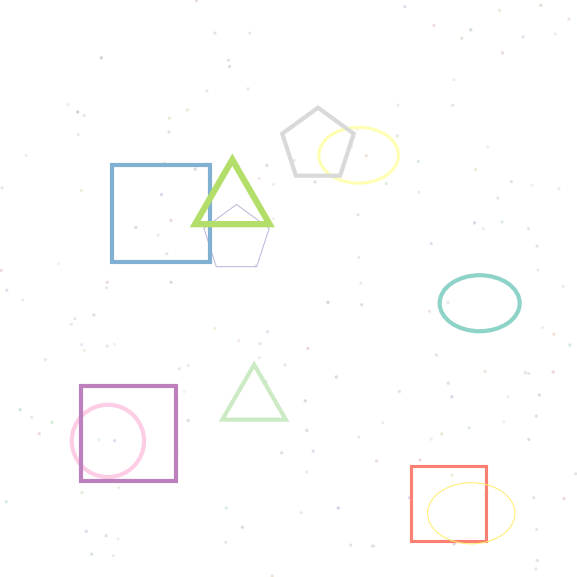[{"shape": "oval", "thickness": 2, "radius": 0.35, "center": [0.831, 0.474]}, {"shape": "oval", "thickness": 1.5, "radius": 0.35, "center": [0.621, 0.73]}, {"shape": "pentagon", "thickness": 0.5, "radius": 0.3, "center": [0.41, 0.585]}, {"shape": "square", "thickness": 1.5, "radius": 0.32, "center": [0.777, 0.127]}, {"shape": "square", "thickness": 2, "radius": 0.42, "center": [0.279, 0.629]}, {"shape": "triangle", "thickness": 3, "radius": 0.37, "center": [0.402, 0.648]}, {"shape": "circle", "thickness": 2, "radius": 0.31, "center": [0.187, 0.236]}, {"shape": "pentagon", "thickness": 2, "radius": 0.33, "center": [0.551, 0.748]}, {"shape": "square", "thickness": 2, "radius": 0.41, "center": [0.222, 0.249]}, {"shape": "triangle", "thickness": 2, "radius": 0.32, "center": [0.44, 0.304]}, {"shape": "oval", "thickness": 0.5, "radius": 0.38, "center": [0.816, 0.11]}]